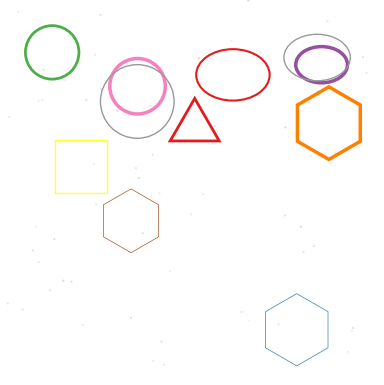[{"shape": "triangle", "thickness": 2, "radius": 0.37, "center": [0.506, 0.671]}, {"shape": "oval", "thickness": 1.5, "radius": 0.48, "center": [0.605, 0.806]}, {"shape": "hexagon", "thickness": 0.5, "radius": 0.47, "center": [0.771, 0.144]}, {"shape": "circle", "thickness": 2, "radius": 0.35, "center": [0.136, 0.864]}, {"shape": "oval", "thickness": 2.5, "radius": 0.34, "center": [0.835, 0.832]}, {"shape": "hexagon", "thickness": 2.5, "radius": 0.47, "center": [0.854, 0.68]}, {"shape": "square", "thickness": 1, "radius": 0.34, "center": [0.21, 0.568]}, {"shape": "hexagon", "thickness": 0.5, "radius": 0.41, "center": [0.34, 0.427]}, {"shape": "circle", "thickness": 2.5, "radius": 0.36, "center": [0.357, 0.776]}, {"shape": "oval", "thickness": 1, "radius": 0.43, "center": [0.824, 0.851]}, {"shape": "circle", "thickness": 1, "radius": 0.48, "center": [0.357, 0.736]}]